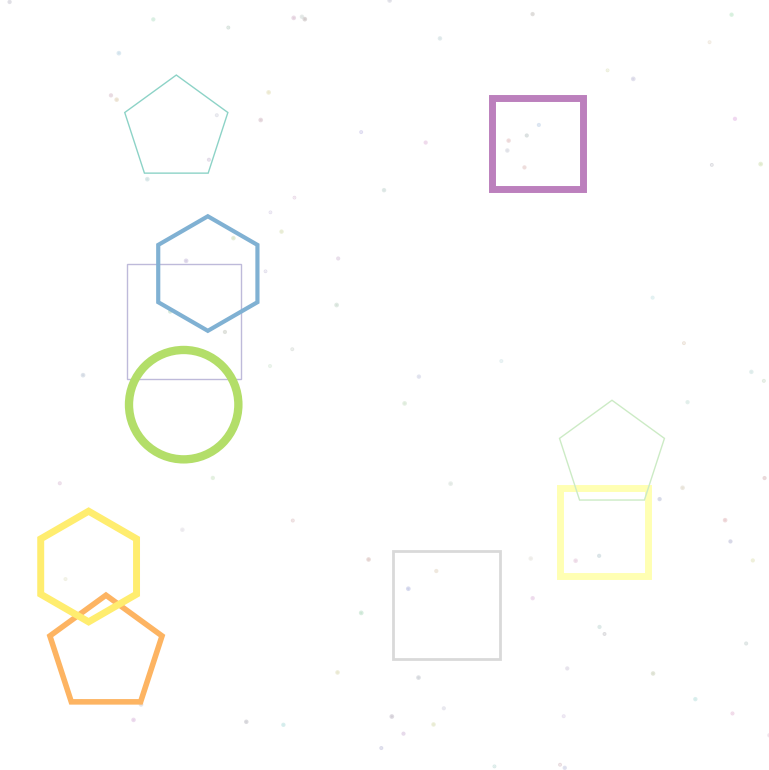[{"shape": "pentagon", "thickness": 0.5, "radius": 0.35, "center": [0.229, 0.832]}, {"shape": "square", "thickness": 2.5, "radius": 0.29, "center": [0.784, 0.309]}, {"shape": "square", "thickness": 0.5, "radius": 0.37, "center": [0.239, 0.582]}, {"shape": "hexagon", "thickness": 1.5, "radius": 0.37, "center": [0.27, 0.645]}, {"shape": "pentagon", "thickness": 2, "radius": 0.38, "center": [0.138, 0.15]}, {"shape": "circle", "thickness": 3, "radius": 0.36, "center": [0.239, 0.474]}, {"shape": "square", "thickness": 1, "radius": 0.35, "center": [0.58, 0.214]}, {"shape": "square", "thickness": 2.5, "radius": 0.3, "center": [0.698, 0.813]}, {"shape": "pentagon", "thickness": 0.5, "radius": 0.36, "center": [0.795, 0.409]}, {"shape": "hexagon", "thickness": 2.5, "radius": 0.36, "center": [0.115, 0.264]}]